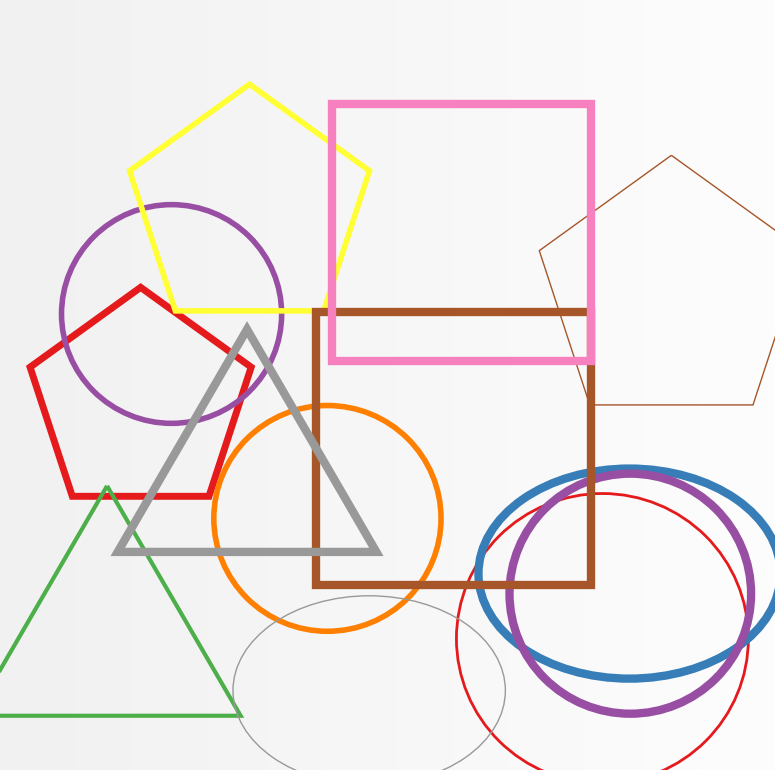[{"shape": "circle", "thickness": 1, "radius": 0.94, "center": [0.777, 0.171]}, {"shape": "pentagon", "thickness": 2.5, "radius": 0.75, "center": [0.181, 0.477]}, {"shape": "oval", "thickness": 3, "radius": 0.97, "center": [0.812, 0.255]}, {"shape": "triangle", "thickness": 1.5, "radius": 0.99, "center": [0.138, 0.17]}, {"shape": "circle", "thickness": 3, "radius": 0.78, "center": [0.813, 0.229]}, {"shape": "circle", "thickness": 2, "radius": 0.71, "center": [0.221, 0.592]}, {"shape": "circle", "thickness": 2, "radius": 0.73, "center": [0.422, 0.327]}, {"shape": "pentagon", "thickness": 2, "radius": 0.81, "center": [0.322, 0.728]}, {"shape": "square", "thickness": 3, "radius": 0.89, "center": [0.586, 0.417]}, {"shape": "pentagon", "thickness": 0.5, "radius": 0.9, "center": [0.866, 0.619]}, {"shape": "square", "thickness": 3, "radius": 0.83, "center": [0.595, 0.699]}, {"shape": "triangle", "thickness": 3, "radius": 0.96, "center": [0.319, 0.38]}, {"shape": "oval", "thickness": 0.5, "radius": 0.88, "center": [0.476, 0.103]}]